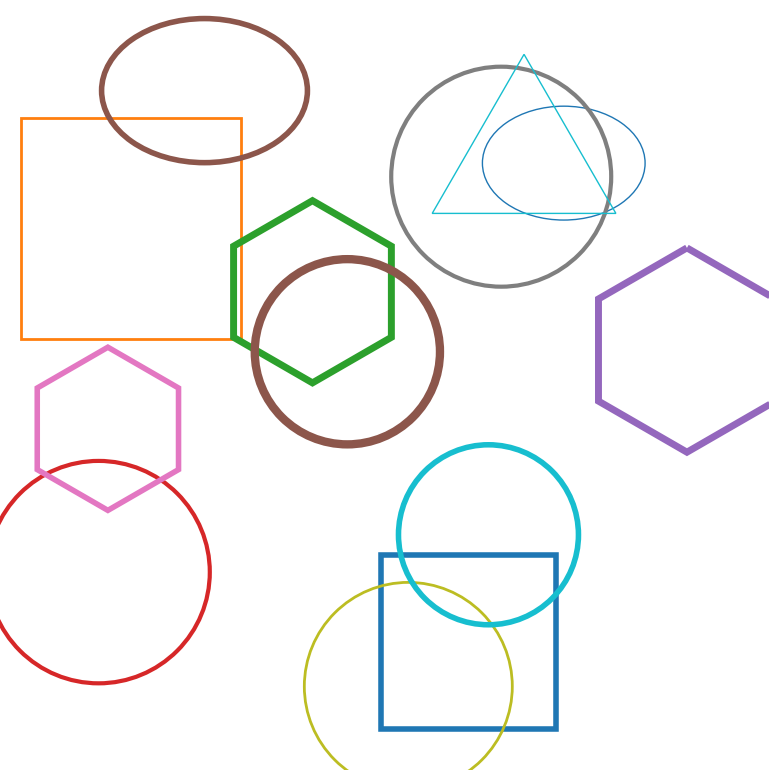[{"shape": "square", "thickness": 2, "radius": 0.57, "center": [0.609, 0.166]}, {"shape": "oval", "thickness": 0.5, "radius": 0.53, "center": [0.732, 0.788]}, {"shape": "square", "thickness": 1, "radius": 0.72, "center": [0.17, 0.703]}, {"shape": "hexagon", "thickness": 2.5, "radius": 0.59, "center": [0.406, 0.621]}, {"shape": "circle", "thickness": 1.5, "radius": 0.72, "center": [0.128, 0.257]}, {"shape": "hexagon", "thickness": 2.5, "radius": 0.66, "center": [0.892, 0.545]}, {"shape": "circle", "thickness": 3, "radius": 0.6, "center": [0.451, 0.543]}, {"shape": "oval", "thickness": 2, "radius": 0.67, "center": [0.266, 0.882]}, {"shape": "hexagon", "thickness": 2, "radius": 0.53, "center": [0.14, 0.443]}, {"shape": "circle", "thickness": 1.5, "radius": 0.71, "center": [0.651, 0.771]}, {"shape": "circle", "thickness": 1, "radius": 0.68, "center": [0.53, 0.109]}, {"shape": "triangle", "thickness": 0.5, "radius": 0.69, "center": [0.681, 0.792]}, {"shape": "circle", "thickness": 2, "radius": 0.58, "center": [0.634, 0.305]}]